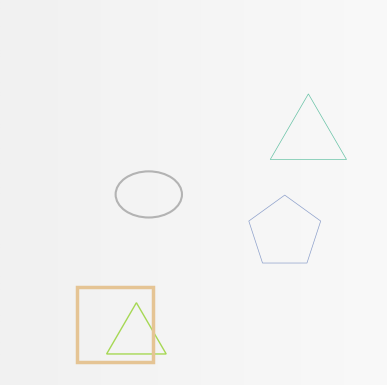[{"shape": "triangle", "thickness": 0.5, "radius": 0.57, "center": [0.796, 0.643]}, {"shape": "pentagon", "thickness": 0.5, "radius": 0.49, "center": [0.735, 0.396]}, {"shape": "triangle", "thickness": 1, "radius": 0.44, "center": [0.352, 0.125]}, {"shape": "square", "thickness": 2.5, "radius": 0.49, "center": [0.296, 0.157]}, {"shape": "oval", "thickness": 1.5, "radius": 0.43, "center": [0.384, 0.495]}]